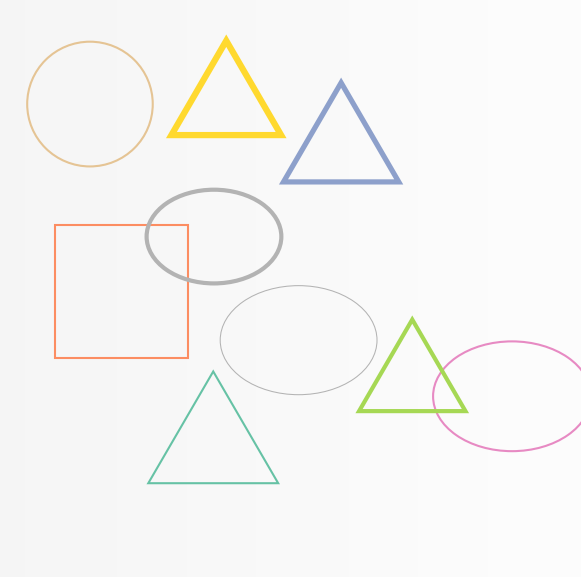[{"shape": "triangle", "thickness": 1, "radius": 0.65, "center": [0.367, 0.227]}, {"shape": "square", "thickness": 1, "radius": 0.58, "center": [0.209, 0.495]}, {"shape": "triangle", "thickness": 2.5, "radius": 0.57, "center": [0.587, 0.741]}, {"shape": "oval", "thickness": 1, "radius": 0.68, "center": [0.881, 0.313]}, {"shape": "triangle", "thickness": 2, "radius": 0.53, "center": [0.709, 0.34]}, {"shape": "triangle", "thickness": 3, "radius": 0.54, "center": [0.389, 0.82]}, {"shape": "circle", "thickness": 1, "radius": 0.54, "center": [0.155, 0.819]}, {"shape": "oval", "thickness": 2, "radius": 0.58, "center": [0.368, 0.59]}, {"shape": "oval", "thickness": 0.5, "radius": 0.67, "center": [0.514, 0.41]}]